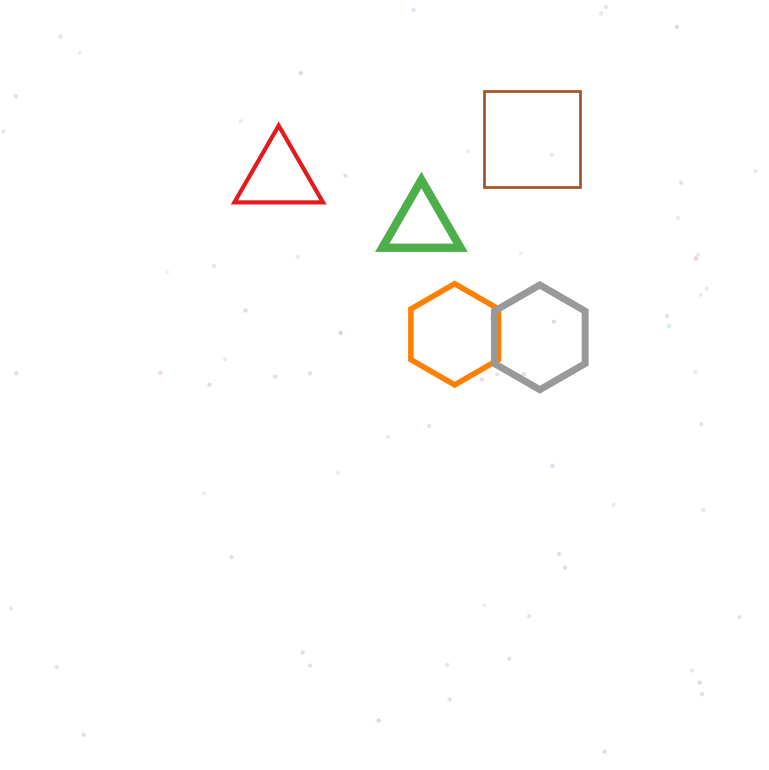[{"shape": "triangle", "thickness": 1.5, "radius": 0.33, "center": [0.362, 0.77]}, {"shape": "triangle", "thickness": 3, "radius": 0.29, "center": [0.547, 0.708]}, {"shape": "hexagon", "thickness": 2, "radius": 0.33, "center": [0.591, 0.566]}, {"shape": "square", "thickness": 1, "radius": 0.31, "center": [0.691, 0.819]}, {"shape": "hexagon", "thickness": 2.5, "radius": 0.34, "center": [0.701, 0.562]}]